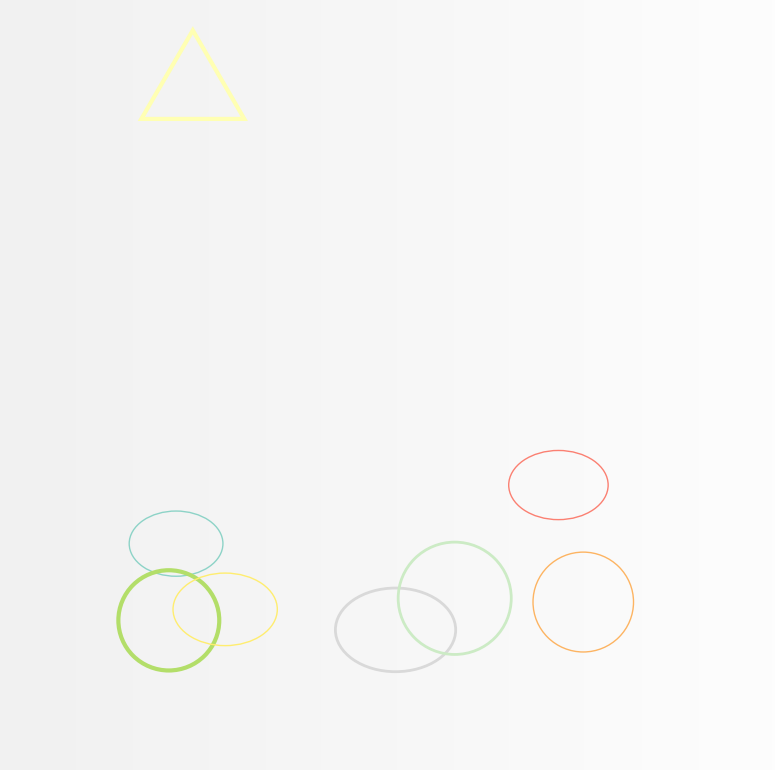[{"shape": "oval", "thickness": 0.5, "radius": 0.3, "center": [0.227, 0.294]}, {"shape": "triangle", "thickness": 1.5, "radius": 0.38, "center": [0.249, 0.884]}, {"shape": "oval", "thickness": 0.5, "radius": 0.32, "center": [0.721, 0.37]}, {"shape": "circle", "thickness": 0.5, "radius": 0.32, "center": [0.753, 0.218]}, {"shape": "circle", "thickness": 1.5, "radius": 0.33, "center": [0.218, 0.194]}, {"shape": "oval", "thickness": 1, "radius": 0.39, "center": [0.51, 0.182]}, {"shape": "circle", "thickness": 1, "radius": 0.36, "center": [0.587, 0.223]}, {"shape": "oval", "thickness": 0.5, "radius": 0.34, "center": [0.291, 0.209]}]